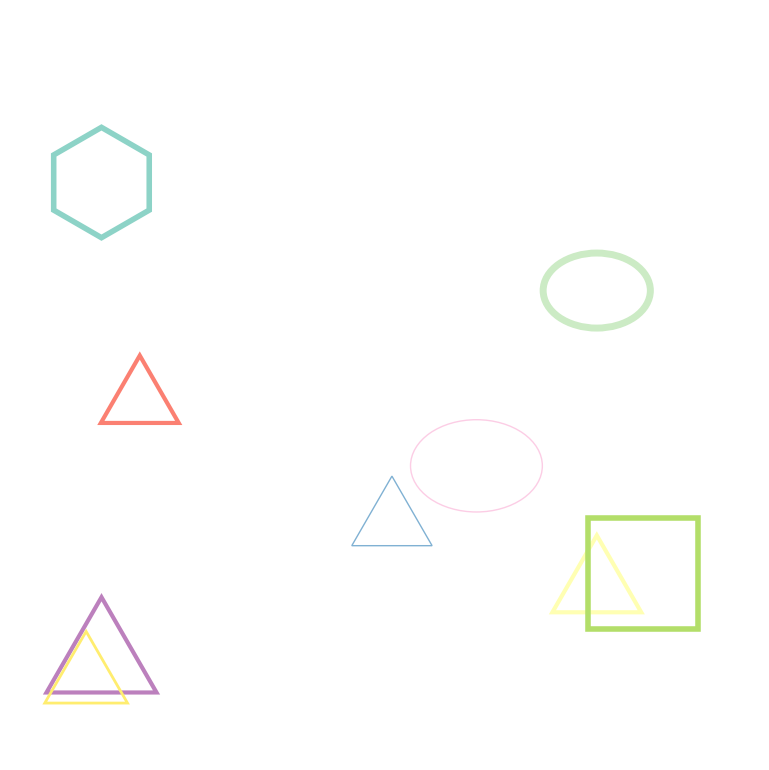[{"shape": "hexagon", "thickness": 2, "radius": 0.36, "center": [0.132, 0.763]}, {"shape": "triangle", "thickness": 1.5, "radius": 0.33, "center": [0.775, 0.238]}, {"shape": "triangle", "thickness": 1.5, "radius": 0.29, "center": [0.182, 0.48]}, {"shape": "triangle", "thickness": 0.5, "radius": 0.3, "center": [0.509, 0.321]}, {"shape": "square", "thickness": 2, "radius": 0.36, "center": [0.835, 0.255]}, {"shape": "oval", "thickness": 0.5, "radius": 0.43, "center": [0.619, 0.395]}, {"shape": "triangle", "thickness": 1.5, "radius": 0.41, "center": [0.132, 0.142]}, {"shape": "oval", "thickness": 2.5, "radius": 0.35, "center": [0.775, 0.623]}, {"shape": "triangle", "thickness": 1, "radius": 0.31, "center": [0.112, 0.118]}]